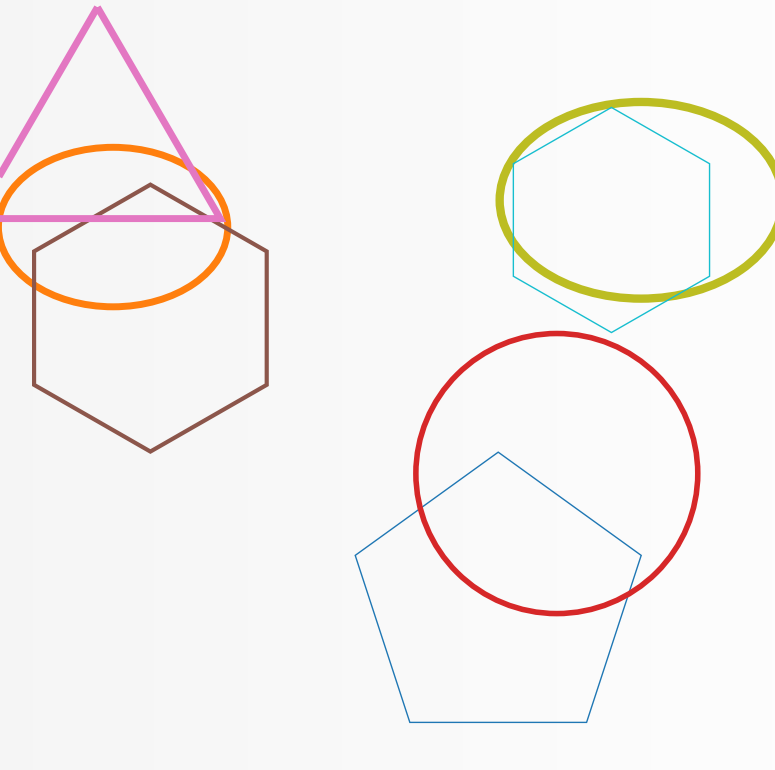[{"shape": "pentagon", "thickness": 0.5, "radius": 0.97, "center": [0.643, 0.219]}, {"shape": "oval", "thickness": 2.5, "radius": 0.74, "center": [0.146, 0.705]}, {"shape": "circle", "thickness": 2, "radius": 0.91, "center": [0.718, 0.385]}, {"shape": "hexagon", "thickness": 1.5, "radius": 0.87, "center": [0.194, 0.587]}, {"shape": "triangle", "thickness": 2.5, "radius": 0.91, "center": [0.126, 0.808]}, {"shape": "oval", "thickness": 3, "radius": 0.91, "center": [0.827, 0.74]}, {"shape": "hexagon", "thickness": 0.5, "radius": 0.73, "center": [0.789, 0.714]}]